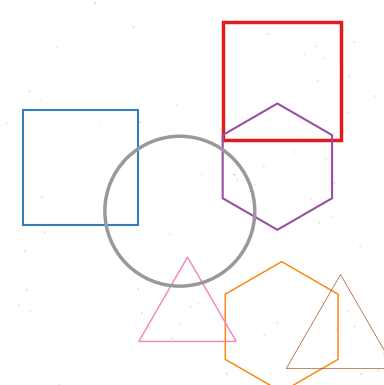[{"shape": "square", "thickness": 2.5, "radius": 0.77, "center": [0.733, 0.789]}, {"shape": "square", "thickness": 1.5, "radius": 0.75, "center": [0.209, 0.564]}, {"shape": "hexagon", "thickness": 1.5, "radius": 0.82, "center": [0.72, 0.567]}, {"shape": "hexagon", "thickness": 1, "radius": 0.85, "center": [0.732, 0.151]}, {"shape": "triangle", "thickness": 0.5, "radius": 0.81, "center": [0.884, 0.124]}, {"shape": "triangle", "thickness": 1, "radius": 0.73, "center": [0.487, 0.186]}, {"shape": "circle", "thickness": 2.5, "radius": 0.97, "center": [0.467, 0.451]}]